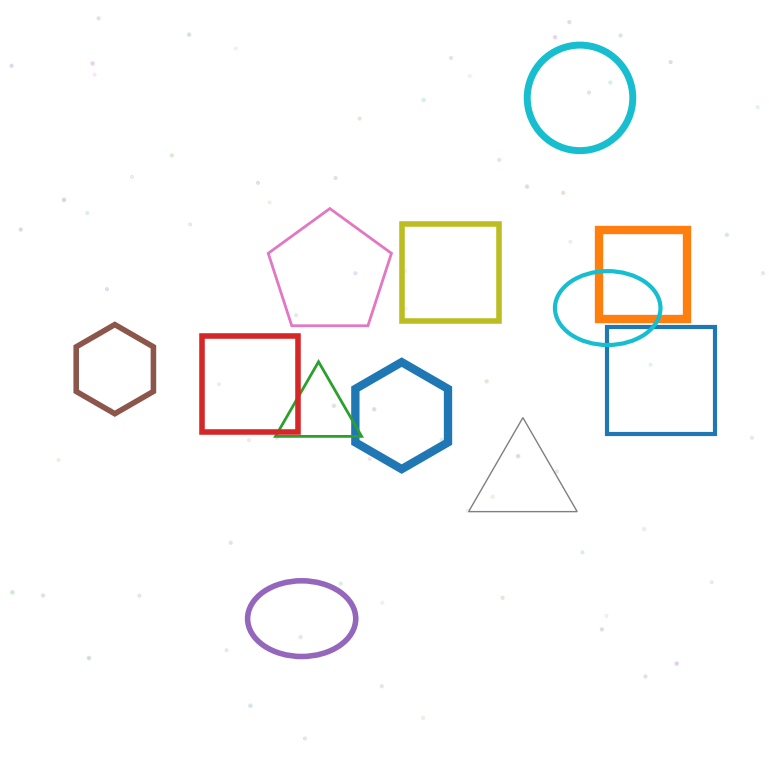[{"shape": "square", "thickness": 1.5, "radius": 0.35, "center": [0.858, 0.506]}, {"shape": "hexagon", "thickness": 3, "radius": 0.35, "center": [0.522, 0.46]}, {"shape": "square", "thickness": 3, "radius": 0.29, "center": [0.835, 0.643]}, {"shape": "triangle", "thickness": 1, "radius": 0.32, "center": [0.414, 0.466]}, {"shape": "square", "thickness": 2, "radius": 0.31, "center": [0.325, 0.502]}, {"shape": "oval", "thickness": 2, "radius": 0.35, "center": [0.392, 0.197]}, {"shape": "hexagon", "thickness": 2, "radius": 0.29, "center": [0.149, 0.521]}, {"shape": "pentagon", "thickness": 1, "radius": 0.42, "center": [0.428, 0.645]}, {"shape": "triangle", "thickness": 0.5, "radius": 0.41, "center": [0.679, 0.376]}, {"shape": "square", "thickness": 2, "radius": 0.31, "center": [0.585, 0.647]}, {"shape": "circle", "thickness": 2.5, "radius": 0.34, "center": [0.753, 0.873]}, {"shape": "oval", "thickness": 1.5, "radius": 0.34, "center": [0.789, 0.6]}]